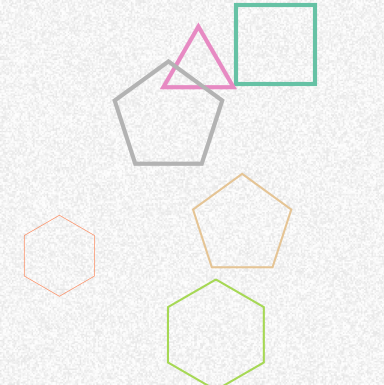[{"shape": "square", "thickness": 3, "radius": 0.51, "center": [0.716, 0.885]}, {"shape": "hexagon", "thickness": 0.5, "radius": 0.53, "center": [0.154, 0.336]}, {"shape": "triangle", "thickness": 3, "radius": 0.53, "center": [0.515, 0.826]}, {"shape": "hexagon", "thickness": 1.5, "radius": 0.72, "center": [0.561, 0.13]}, {"shape": "pentagon", "thickness": 1.5, "radius": 0.67, "center": [0.629, 0.414]}, {"shape": "pentagon", "thickness": 3, "radius": 0.73, "center": [0.438, 0.694]}]